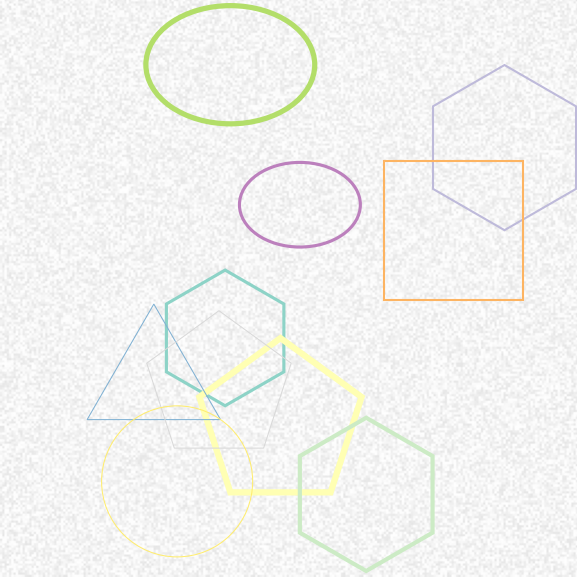[{"shape": "hexagon", "thickness": 1.5, "radius": 0.59, "center": [0.39, 0.414]}, {"shape": "pentagon", "thickness": 3, "radius": 0.74, "center": [0.486, 0.266]}, {"shape": "hexagon", "thickness": 1, "radius": 0.71, "center": [0.874, 0.744]}, {"shape": "triangle", "thickness": 0.5, "radius": 0.67, "center": [0.266, 0.339]}, {"shape": "square", "thickness": 1, "radius": 0.6, "center": [0.785, 0.6]}, {"shape": "oval", "thickness": 2.5, "radius": 0.73, "center": [0.399, 0.887]}, {"shape": "pentagon", "thickness": 0.5, "radius": 0.66, "center": [0.379, 0.33]}, {"shape": "oval", "thickness": 1.5, "radius": 0.52, "center": [0.519, 0.645]}, {"shape": "hexagon", "thickness": 2, "radius": 0.66, "center": [0.634, 0.143]}, {"shape": "circle", "thickness": 0.5, "radius": 0.65, "center": [0.307, 0.166]}]